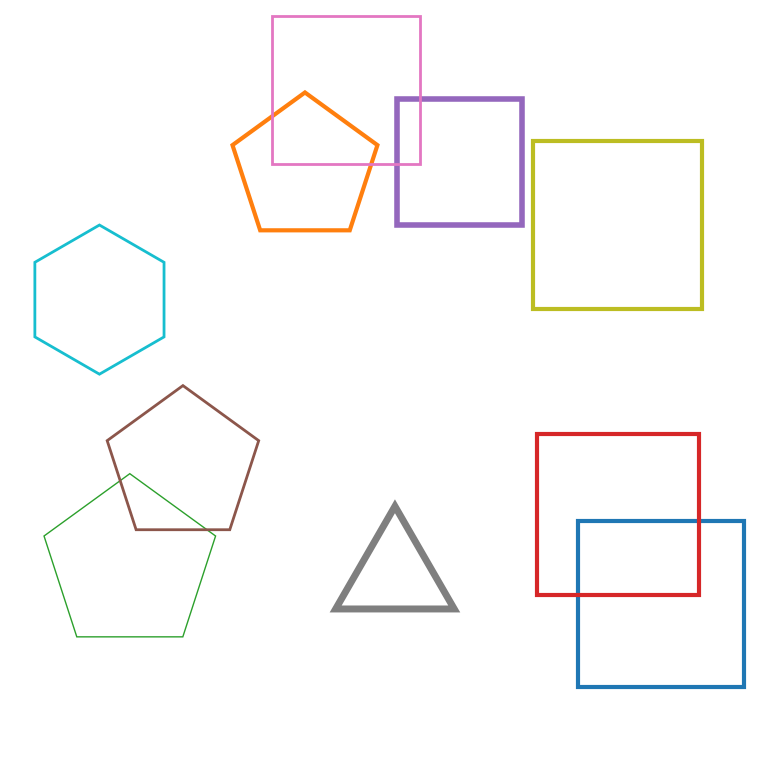[{"shape": "square", "thickness": 1.5, "radius": 0.54, "center": [0.859, 0.216]}, {"shape": "pentagon", "thickness": 1.5, "radius": 0.49, "center": [0.396, 0.781]}, {"shape": "pentagon", "thickness": 0.5, "radius": 0.59, "center": [0.169, 0.268]}, {"shape": "square", "thickness": 1.5, "radius": 0.52, "center": [0.802, 0.332]}, {"shape": "square", "thickness": 2, "radius": 0.41, "center": [0.597, 0.789]}, {"shape": "pentagon", "thickness": 1, "radius": 0.52, "center": [0.238, 0.396]}, {"shape": "square", "thickness": 1, "radius": 0.48, "center": [0.449, 0.883]}, {"shape": "triangle", "thickness": 2.5, "radius": 0.44, "center": [0.513, 0.254]}, {"shape": "square", "thickness": 1.5, "radius": 0.55, "center": [0.802, 0.708]}, {"shape": "hexagon", "thickness": 1, "radius": 0.48, "center": [0.129, 0.611]}]